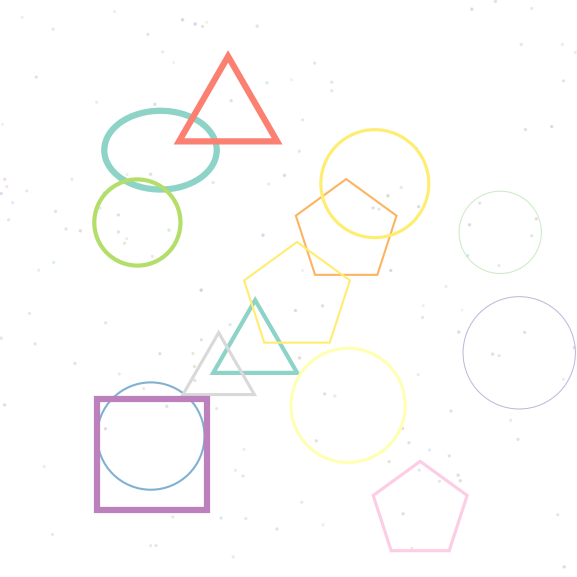[{"shape": "oval", "thickness": 3, "radius": 0.49, "center": [0.278, 0.739]}, {"shape": "triangle", "thickness": 2, "radius": 0.42, "center": [0.442, 0.395]}, {"shape": "circle", "thickness": 1.5, "radius": 0.49, "center": [0.603, 0.297]}, {"shape": "circle", "thickness": 0.5, "radius": 0.49, "center": [0.899, 0.388]}, {"shape": "triangle", "thickness": 3, "radius": 0.49, "center": [0.395, 0.803]}, {"shape": "circle", "thickness": 1, "radius": 0.46, "center": [0.261, 0.244]}, {"shape": "pentagon", "thickness": 1, "radius": 0.46, "center": [0.599, 0.597]}, {"shape": "circle", "thickness": 2, "radius": 0.37, "center": [0.238, 0.614]}, {"shape": "pentagon", "thickness": 1.5, "radius": 0.43, "center": [0.728, 0.115]}, {"shape": "triangle", "thickness": 1.5, "radius": 0.36, "center": [0.379, 0.352]}, {"shape": "square", "thickness": 3, "radius": 0.48, "center": [0.264, 0.212]}, {"shape": "circle", "thickness": 0.5, "radius": 0.36, "center": [0.866, 0.597]}, {"shape": "pentagon", "thickness": 1, "radius": 0.48, "center": [0.514, 0.484]}, {"shape": "circle", "thickness": 1.5, "radius": 0.47, "center": [0.649, 0.681]}]